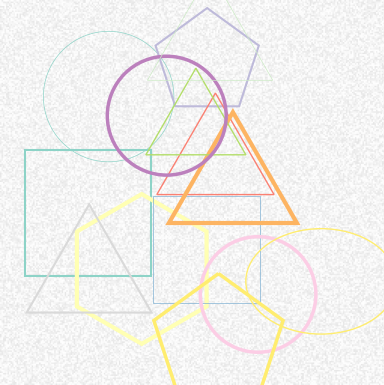[{"shape": "square", "thickness": 1.5, "radius": 0.82, "center": [0.229, 0.447]}, {"shape": "circle", "thickness": 0.5, "radius": 0.85, "center": [0.282, 0.749]}, {"shape": "hexagon", "thickness": 3, "radius": 0.97, "center": [0.368, 0.301]}, {"shape": "pentagon", "thickness": 1.5, "radius": 0.71, "center": [0.538, 0.838]}, {"shape": "triangle", "thickness": 1, "radius": 0.88, "center": [0.56, 0.583]}, {"shape": "square", "thickness": 0.5, "radius": 0.69, "center": [0.536, 0.352]}, {"shape": "triangle", "thickness": 3, "radius": 0.96, "center": [0.605, 0.517]}, {"shape": "triangle", "thickness": 1, "radius": 0.75, "center": [0.509, 0.673]}, {"shape": "circle", "thickness": 2.5, "radius": 0.75, "center": [0.67, 0.235]}, {"shape": "triangle", "thickness": 1.5, "radius": 0.94, "center": [0.232, 0.282]}, {"shape": "circle", "thickness": 2.5, "radius": 0.77, "center": [0.433, 0.7]}, {"shape": "triangle", "thickness": 0.5, "radius": 0.94, "center": [0.546, 0.885]}, {"shape": "oval", "thickness": 1, "radius": 0.98, "center": [0.834, 0.269]}, {"shape": "pentagon", "thickness": 2.5, "radius": 0.88, "center": [0.568, 0.113]}]